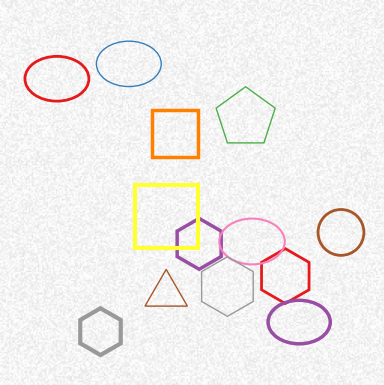[{"shape": "hexagon", "thickness": 2, "radius": 0.36, "center": [0.741, 0.283]}, {"shape": "oval", "thickness": 2, "radius": 0.42, "center": [0.148, 0.795]}, {"shape": "oval", "thickness": 1, "radius": 0.42, "center": [0.335, 0.834]}, {"shape": "pentagon", "thickness": 1, "radius": 0.4, "center": [0.638, 0.694]}, {"shape": "oval", "thickness": 2.5, "radius": 0.4, "center": [0.777, 0.163]}, {"shape": "hexagon", "thickness": 2.5, "radius": 0.33, "center": [0.517, 0.367]}, {"shape": "square", "thickness": 2.5, "radius": 0.3, "center": [0.454, 0.653]}, {"shape": "square", "thickness": 3, "radius": 0.41, "center": [0.433, 0.437]}, {"shape": "triangle", "thickness": 1, "radius": 0.32, "center": [0.432, 0.237]}, {"shape": "circle", "thickness": 2, "radius": 0.3, "center": [0.886, 0.396]}, {"shape": "oval", "thickness": 1.5, "radius": 0.42, "center": [0.655, 0.373]}, {"shape": "hexagon", "thickness": 3, "radius": 0.3, "center": [0.261, 0.139]}, {"shape": "hexagon", "thickness": 1, "radius": 0.39, "center": [0.591, 0.256]}]